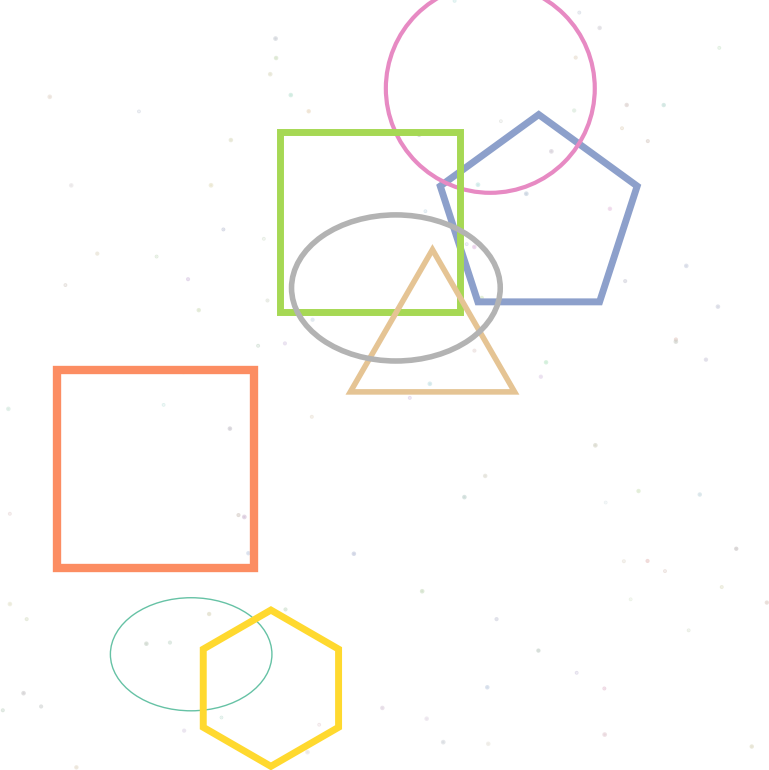[{"shape": "oval", "thickness": 0.5, "radius": 0.52, "center": [0.248, 0.15]}, {"shape": "square", "thickness": 3, "radius": 0.64, "center": [0.202, 0.391]}, {"shape": "pentagon", "thickness": 2.5, "radius": 0.67, "center": [0.7, 0.717]}, {"shape": "circle", "thickness": 1.5, "radius": 0.68, "center": [0.637, 0.885]}, {"shape": "square", "thickness": 2.5, "radius": 0.58, "center": [0.48, 0.712]}, {"shape": "hexagon", "thickness": 2.5, "radius": 0.51, "center": [0.352, 0.106]}, {"shape": "triangle", "thickness": 2, "radius": 0.62, "center": [0.562, 0.553]}, {"shape": "oval", "thickness": 2, "radius": 0.68, "center": [0.514, 0.626]}]